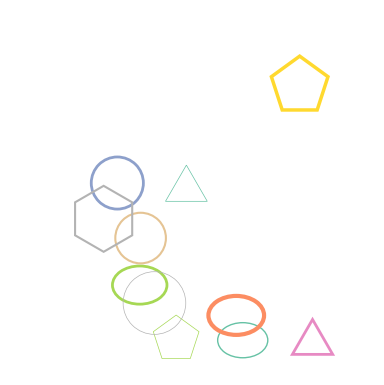[{"shape": "oval", "thickness": 1, "radius": 0.33, "center": [0.63, 0.116]}, {"shape": "triangle", "thickness": 0.5, "radius": 0.31, "center": [0.484, 0.508]}, {"shape": "oval", "thickness": 3, "radius": 0.36, "center": [0.614, 0.181]}, {"shape": "circle", "thickness": 2, "radius": 0.34, "center": [0.305, 0.525]}, {"shape": "triangle", "thickness": 2, "radius": 0.3, "center": [0.812, 0.11]}, {"shape": "oval", "thickness": 2, "radius": 0.35, "center": [0.363, 0.26]}, {"shape": "pentagon", "thickness": 0.5, "radius": 0.31, "center": [0.458, 0.119]}, {"shape": "pentagon", "thickness": 2.5, "radius": 0.39, "center": [0.778, 0.777]}, {"shape": "circle", "thickness": 1.5, "radius": 0.33, "center": [0.365, 0.382]}, {"shape": "hexagon", "thickness": 1.5, "radius": 0.43, "center": [0.269, 0.432]}, {"shape": "circle", "thickness": 0.5, "radius": 0.41, "center": [0.401, 0.213]}]